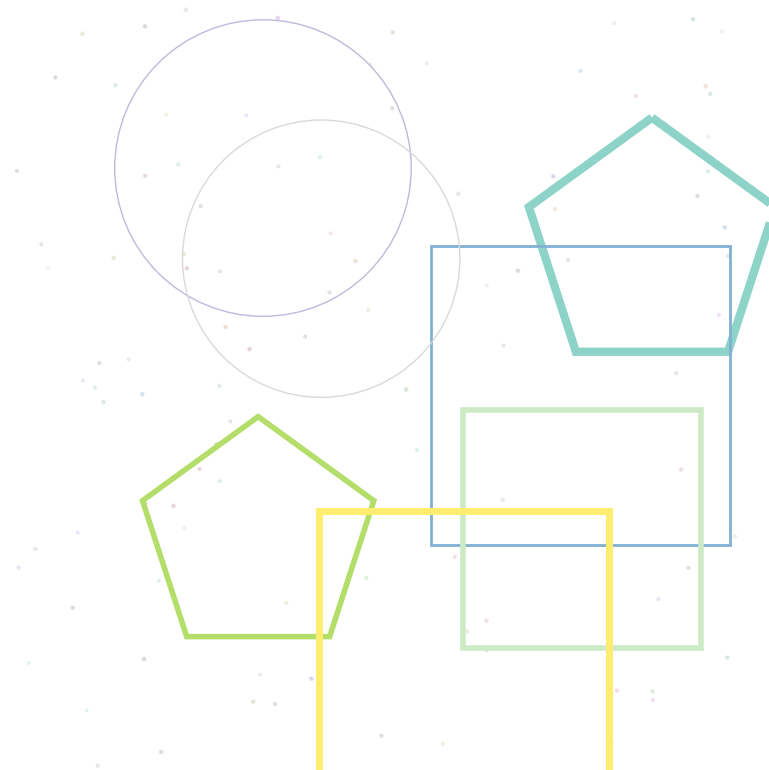[{"shape": "pentagon", "thickness": 3, "radius": 0.84, "center": [0.847, 0.679]}, {"shape": "circle", "thickness": 0.5, "radius": 0.96, "center": [0.342, 0.782]}, {"shape": "square", "thickness": 1, "radius": 0.97, "center": [0.754, 0.486]}, {"shape": "pentagon", "thickness": 2, "radius": 0.79, "center": [0.335, 0.301]}, {"shape": "circle", "thickness": 0.5, "radius": 0.9, "center": [0.417, 0.664]}, {"shape": "square", "thickness": 2, "radius": 0.77, "center": [0.756, 0.313]}, {"shape": "square", "thickness": 2.5, "radius": 0.94, "center": [0.602, 0.148]}]